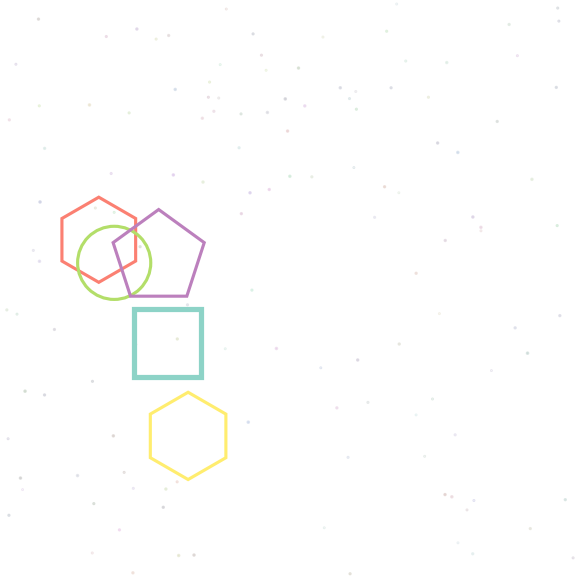[{"shape": "square", "thickness": 2.5, "radius": 0.29, "center": [0.29, 0.405]}, {"shape": "hexagon", "thickness": 1.5, "radius": 0.37, "center": [0.171, 0.584]}, {"shape": "circle", "thickness": 1.5, "radius": 0.32, "center": [0.198, 0.544]}, {"shape": "pentagon", "thickness": 1.5, "radius": 0.41, "center": [0.275, 0.553]}, {"shape": "hexagon", "thickness": 1.5, "radius": 0.38, "center": [0.326, 0.244]}]